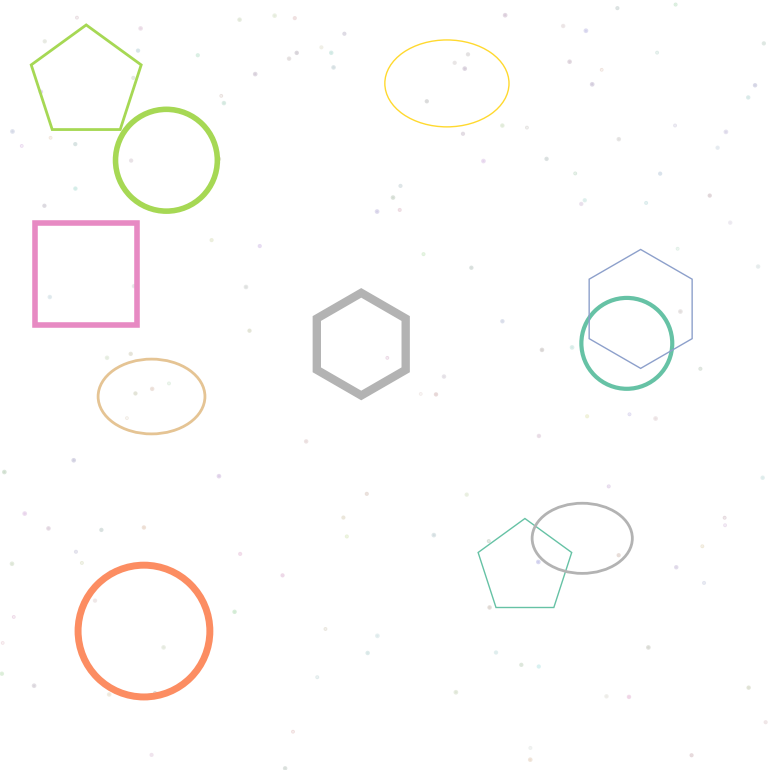[{"shape": "circle", "thickness": 1.5, "radius": 0.3, "center": [0.814, 0.554]}, {"shape": "pentagon", "thickness": 0.5, "radius": 0.32, "center": [0.682, 0.263]}, {"shape": "circle", "thickness": 2.5, "radius": 0.43, "center": [0.187, 0.18]}, {"shape": "hexagon", "thickness": 0.5, "radius": 0.39, "center": [0.832, 0.599]}, {"shape": "square", "thickness": 2, "radius": 0.33, "center": [0.112, 0.644]}, {"shape": "pentagon", "thickness": 1, "radius": 0.38, "center": [0.112, 0.893]}, {"shape": "circle", "thickness": 2, "radius": 0.33, "center": [0.216, 0.792]}, {"shape": "oval", "thickness": 0.5, "radius": 0.4, "center": [0.58, 0.892]}, {"shape": "oval", "thickness": 1, "radius": 0.35, "center": [0.197, 0.485]}, {"shape": "hexagon", "thickness": 3, "radius": 0.33, "center": [0.469, 0.553]}, {"shape": "oval", "thickness": 1, "radius": 0.33, "center": [0.756, 0.301]}]